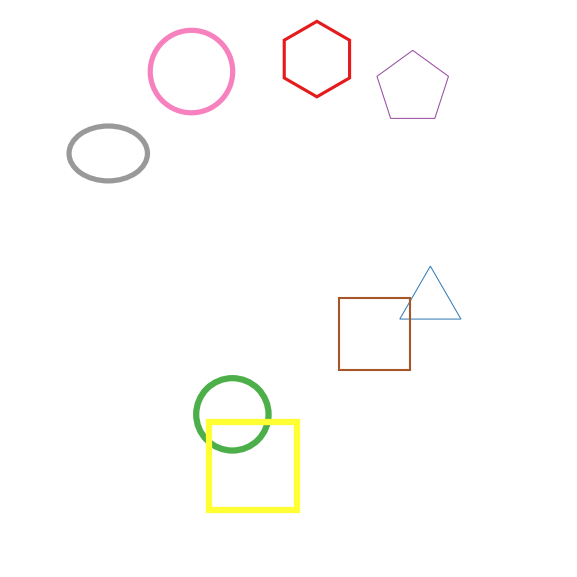[{"shape": "hexagon", "thickness": 1.5, "radius": 0.33, "center": [0.549, 0.897]}, {"shape": "triangle", "thickness": 0.5, "radius": 0.31, "center": [0.745, 0.477]}, {"shape": "circle", "thickness": 3, "radius": 0.31, "center": [0.402, 0.282]}, {"shape": "pentagon", "thickness": 0.5, "radius": 0.33, "center": [0.715, 0.847]}, {"shape": "square", "thickness": 3, "radius": 0.38, "center": [0.438, 0.192]}, {"shape": "square", "thickness": 1, "radius": 0.31, "center": [0.649, 0.421]}, {"shape": "circle", "thickness": 2.5, "radius": 0.36, "center": [0.332, 0.875]}, {"shape": "oval", "thickness": 2.5, "radius": 0.34, "center": [0.187, 0.733]}]